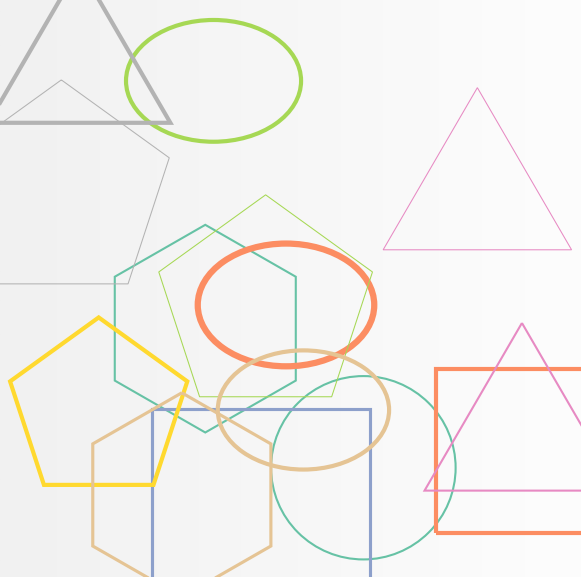[{"shape": "hexagon", "thickness": 1, "radius": 0.9, "center": [0.353, 0.43]}, {"shape": "circle", "thickness": 1, "radius": 0.79, "center": [0.625, 0.189]}, {"shape": "oval", "thickness": 3, "radius": 0.76, "center": [0.492, 0.471]}, {"shape": "square", "thickness": 2, "radius": 0.71, "center": [0.892, 0.218]}, {"shape": "square", "thickness": 1.5, "radius": 0.94, "center": [0.449, 0.104]}, {"shape": "triangle", "thickness": 1, "radius": 0.97, "center": [0.898, 0.246]}, {"shape": "triangle", "thickness": 0.5, "radius": 0.94, "center": [0.821, 0.66]}, {"shape": "pentagon", "thickness": 0.5, "radius": 0.97, "center": [0.457, 0.468]}, {"shape": "oval", "thickness": 2, "radius": 0.75, "center": [0.367, 0.859]}, {"shape": "pentagon", "thickness": 2, "radius": 0.8, "center": [0.17, 0.289]}, {"shape": "hexagon", "thickness": 1.5, "radius": 0.88, "center": [0.313, 0.142]}, {"shape": "oval", "thickness": 2, "radius": 0.74, "center": [0.522, 0.289]}, {"shape": "pentagon", "thickness": 0.5, "radius": 0.98, "center": [0.106, 0.666]}, {"shape": "triangle", "thickness": 2, "radius": 0.9, "center": [0.137, 0.877]}]